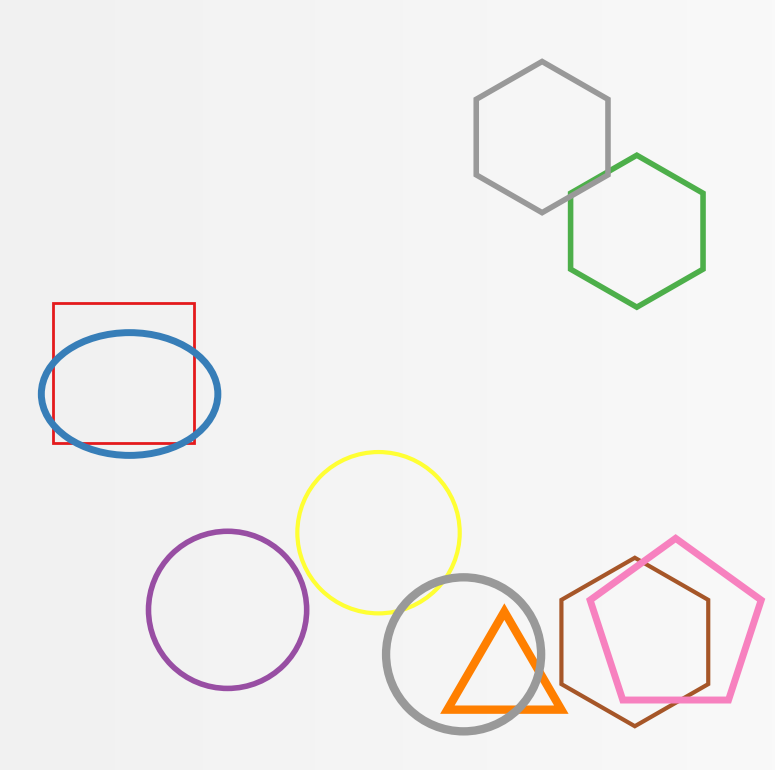[{"shape": "square", "thickness": 1, "radius": 0.45, "center": [0.16, 0.516]}, {"shape": "oval", "thickness": 2.5, "radius": 0.57, "center": [0.167, 0.488]}, {"shape": "hexagon", "thickness": 2, "radius": 0.49, "center": [0.822, 0.7]}, {"shape": "circle", "thickness": 2, "radius": 0.51, "center": [0.294, 0.208]}, {"shape": "triangle", "thickness": 3, "radius": 0.42, "center": [0.651, 0.121]}, {"shape": "circle", "thickness": 1.5, "radius": 0.52, "center": [0.488, 0.308]}, {"shape": "hexagon", "thickness": 1.5, "radius": 0.55, "center": [0.819, 0.166]}, {"shape": "pentagon", "thickness": 2.5, "radius": 0.58, "center": [0.872, 0.185]}, {"shape": "hexagon", "thickness": 2, "radius": 0.49, "center": [0.699, 0.822]}, {"shape": "circle", "thickness": 3, "radius": 0.5, "center": [0.598, 0.15]}]